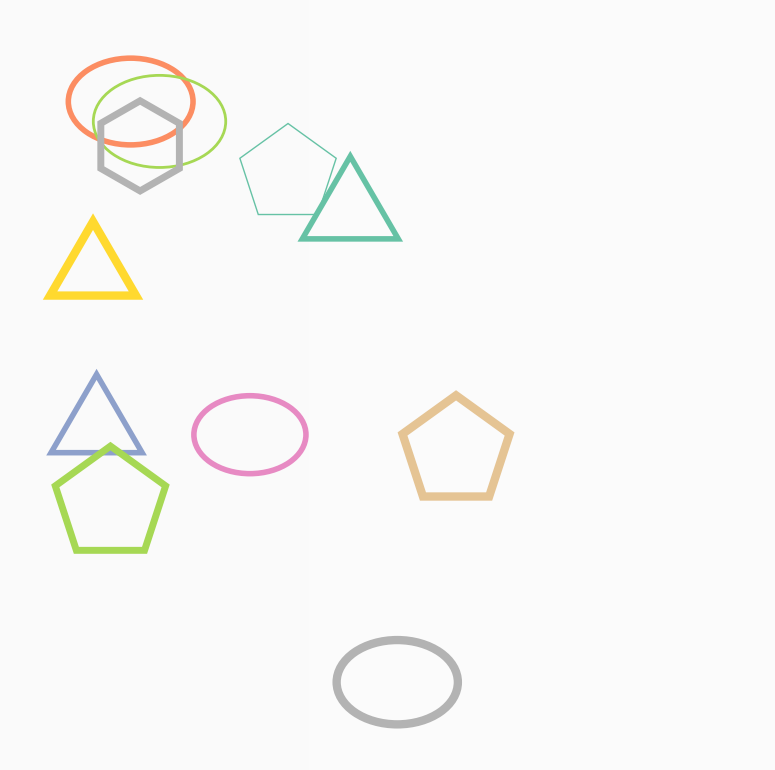[{"shape": "pentagon", "thickness": 0.5, "radius": 0.33, "center": [0.372, 0.774]}, {"shape": "triangle", "thickness": 2, "radius": 0.36, "center": [0.452, 0.725]}, {"shape": "oval", "thickness": 2, "radius": 0.4, "center": [0.169, 0.868]}, {"shape": "triangle", "thickness": 2, "radius": 0.34, "center": [0.125, 0.446]}, {"shape": "oval", "thickness": 2, "radius": 0.36, "center": [0.322, 0.435]}, {"shape": "pentagon", "thickness": 2.5, "radius": 0.37, "center": [0.143, 0.346]}, {"shape": "oval", "thickness": 1, "radius": 0.43, "center": [0.206, 0.842]}, {"shape": "triangle", "thickness": 3, "radius": 0.32, "center": [0.12, 0.648]}, {"shape": "pentagon", "thickness": 3, "radius": 0.36, "center": [0.588, 0.414]}, {"shape": "hexagon", "thickness": 2.5, "radius": 0.29, "center": [0.181, 0.811]}, {"shape": "oval", "thickness": 3, "radius": 0.39, "center": [0.513, 0.114]}]